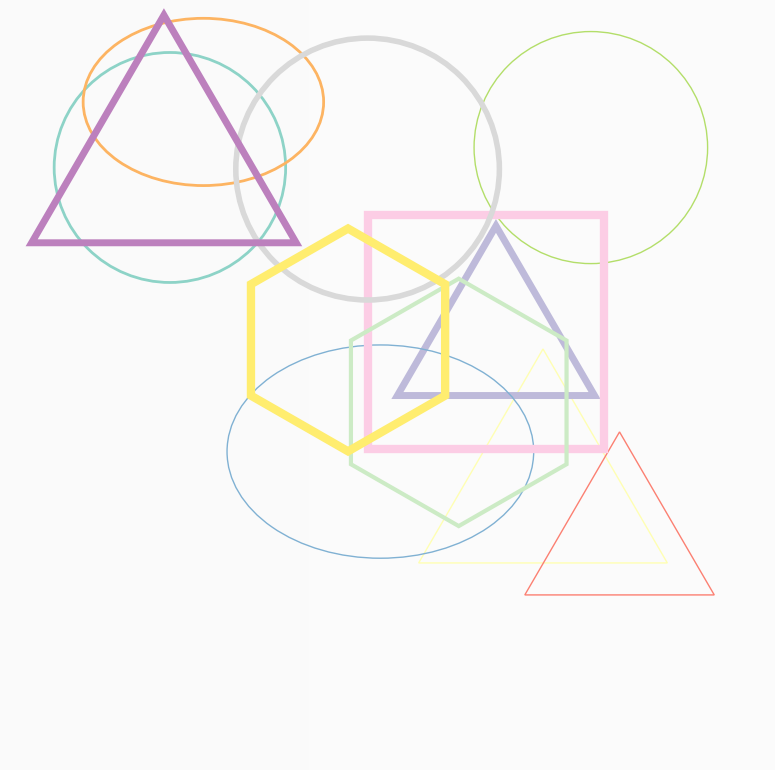[{"shape": "circle", "thickness": 1, "radius": 0.75, "center": [0.219, 0.782]}, {"shape": "triangle", "thickness": 0.5, "radius": 0.93, "center": [0.701, 0.362]}, {"shape": "triangle", "thickness": 2.5, "radius": 0.73, "center": [0.64, 0.56]}, {"shape": "triangle", "thickness": 0.5, "radius": 0.71, "center": [0.799, 0.298]}, {"shape": "oval", "thickness": 0.5, "radius": 0.99, "center": [0.491, 0.414]}, {"shape": "oval", "thickness": 1, "radius": 0.78, "center": [0.262, 0.868]}, {"shape": "circle", "thickness": 0.5, "radius": 0.75, "center": [0.762, 0.808]}, {"shape": "square", "thickness": 3, "radius": 0.76, "center": [0.627, 0.569]}, {"shape": "circle", "thickness": 2, "radius": 0.85, "center": [0.474, 0.78]}, {"shape": "triangle", "thickness": 2.5, "radius": 0.99, "center": [0.212, 0.783]}, {"shape": "hexagon", "thickness": 1.5, "radius": 0.8, "center": [0.592, 0.477]}, {"shape": "hexagon", "thickness": 3, "radius": 0.72, "center": [0.449, 0.559]}]